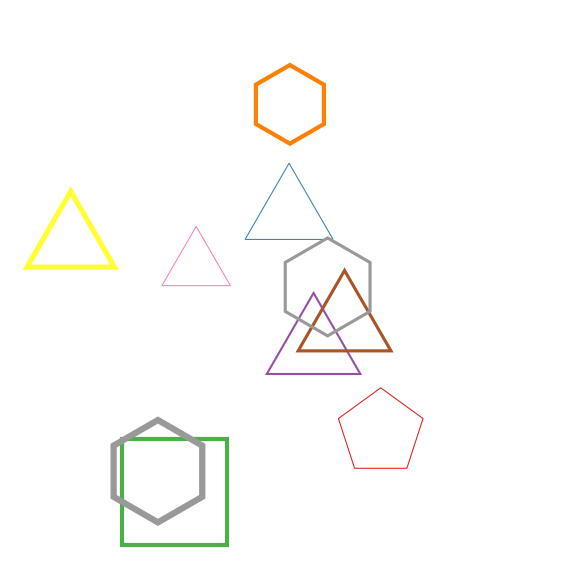[{"shape": "pentagon", "thickness": 0.5, "radius": 0.39, "center": [0.659, 0.251]}, {"shape": "triangle", "thickness": 0.5, "radius": 0.44, "center": [0.501, 0.629]}, {"shape": "square", "thickness": 2, "radius": 0.46, "center": [0.302, 0.147]}, {"shape": "triangle", "thickness": 1, "radius": 0.47, "center": [0.543, 0.398]}, {"shape": "hexagon", "thickness": 2, "radius": 0.34, "center": [0.502, 0.818]}, {"shape": "triangle", "thickness": 2.5, "radius": 0.44, "center": [0.122, 0.58]}, {"shape": "triangle", "thickness": 1.5, "radius": 0.46, "center": [0.597, 0.438]}, {"shape": "triangle", "thickness": 0.5, "radius": 0.34, "center": [0.34, 0.539]}, {"shape": "hexagon", "thickness": 1.5, "radius": 0.42, "center": [0.567, 0.502]}, {"shape": "hexagon", "thickness": 3, "radius": 0.44, "center": [0.273, 0.183]}]